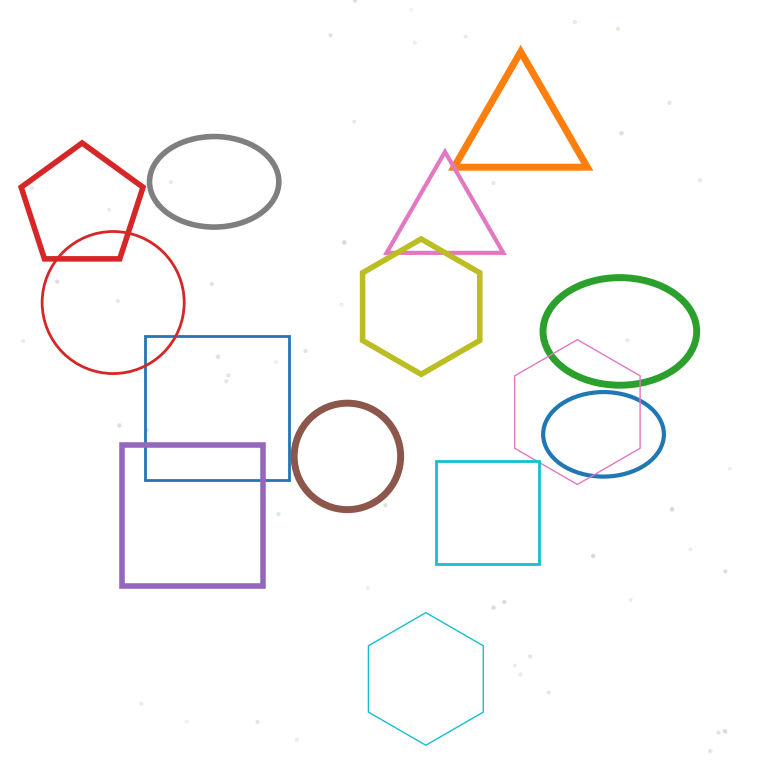[{"shape": "oval", "thickness": 1.5, "radius": 0.39, "center": [0.784, 0.436]}, {"shape": "square", "thickness": 1, "radius": 0.47, "center": [0.281, 0.47]}, {"shape": "triangle", "thickness": 2.5, "radius": 0.5, "center": [0.676, 0.833]}, {"shape": "oval", "thickness": 2.5, "radius": 0.5, "center": [0.805, 0.57]}, {"shape": "circle", "thickness": 1, "radius": 0.46, "center": [0.147, 0.607]}, {"shape": "pentagon", "thickness": 2, "radius": 0.42, "center": [0.107, 0.731]}, {"shape": "square", "thickness": 2, "radius": 0.46, "center": [0.25, 0.33]}, {"shape": "circle", "thickness": 2.5, "radius": 0.35, "center": [0.451, 0.407]}, {"shape": "triangle", "thickness": 1.5, "radius": 0.44, "center": [0.578, 0.715]}, {"shape": "hexagon", "thickness": 0.5, "radius": 0.47, "center": [0.75, 0.465]}, {"shape": "oval", "thickness": 2, "radius": 0.42, "center": [0.278, 0.764]}, {"shape": "hexagon", "thickness": 2, "radius": 0.44, "center": [0.547, 0.602]}, {"shape": "hexagon", "thickness": 0.5, "radius": 0.43, "center": [0.553, 0.118]}, {"shape": "square", "thickness": 1, "radius": 0.33, "center": [0.633, 0.335]}]